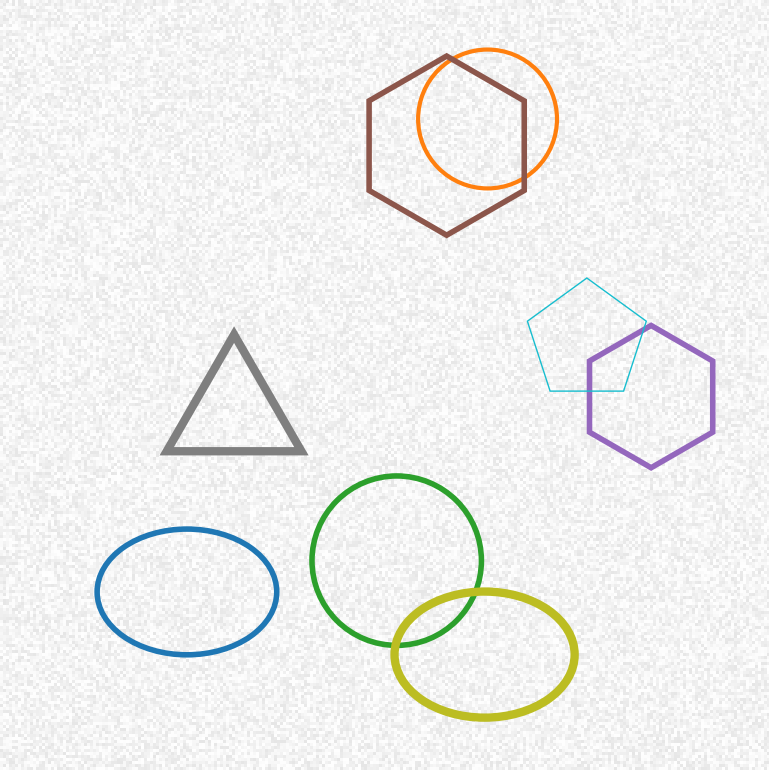[{"shape": "oval", "thickness": 2, "radius": 0.58, "center": [0.243, 0.231]}, {"shape": "circle", "thickness": 1.5, "radius": 0.45, "center": [0.633, 0.845]}, {"shape": "circle", "thickness": 2, "radius": 0.55, "center": [0.515, 0.272]}, {"shape": "hexagon", "thickness": 2, "radius": 0.46, "center": [0.846, 0.485]}, {"shape": "hexagon", "thickness": 2, "radius": 0.58, "center": [0.58, 0.811]}, {"shape": "triangle", "thickness": 3, "radius": 0.5, "center": [0.304, 0.464]}, {"shape": "oval", "thickness": 3, "radius": 0.58, "center": [0.629, 0.15]}, {"shape": "pentagon", "thickness": 0.5, "radius": 0.41, "center": [0.762, 0.558]}]